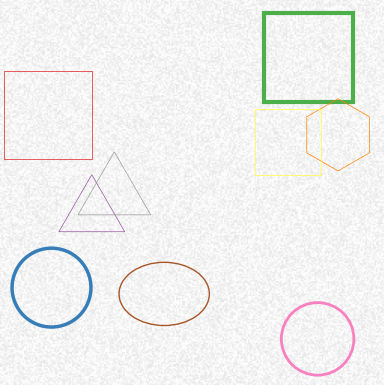[{"shape": "square", "thickness": 0.5, "radius": 0.57, "center": [0.124, 0.702]}, {"shape": "circle", "thickness": 2.5, "radius": 0.51, "center": [0.134, 0.253]}, {"shape": "square", "thickness": 3, "radius": 0.58, "center": [0.803, 0.851]}, {"shape": "triangle", "thickness": 0.5, "radius": 0.49, "center": [0.238, 0.447]}, {"shape": "hexagon", "thickness": 0.5, "radius": 0.47, "center": [0.878, 0.65]}, {"shape": "square", "thickness": 0.5, "radius": 0.43, "center": [0.749, 0.631]}, {"shape": "oval", "thickness": 1, "radius": 0.59, "center": [0.426, 0.237]}, {"shape": "circle", "thickness": 2, "radius": 0.47, "center": [0.825, 0.12]}, {"shape": "triangle", "thickness": 0.5, "radius": 0.55, "center": [0.297, 0.496]}]